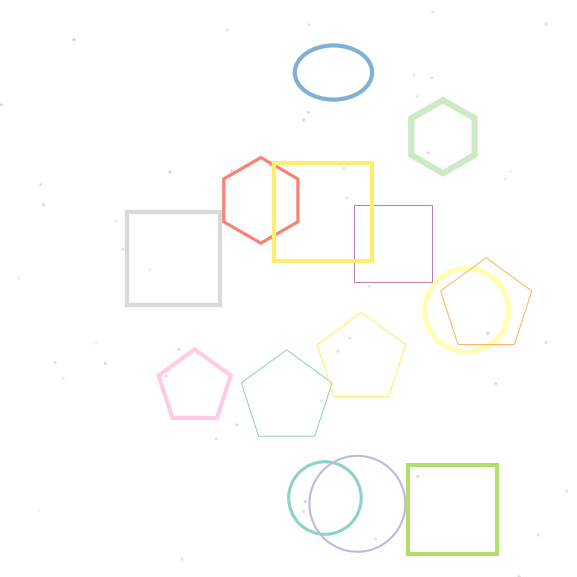[{"shape": "circle", "thickness": 1.5, "radius": 0.31, "center": [0.563, 0.137]}, {"shape": "pentagon", "thickness": 0.5, "radius": 0.41, "center": [0.496, 0.311]}, {"shape": "circle", "thickness": 2.5, "radius": 0.36, "center": [0.808, 0.462]}, {"shape": "circle", "thickness": 1, "radius": 0.42, "center": [0.619, 0.127]}, {"shape": "hexagon", "thickness": 1.5, "radius": 0.37, "center": [0.452, 0.652]}, {"shape": "oval", "thickness": 2, "radius": 0.33, "center": [0.577, 0.874]}, {"shape": "pentagon", "thickness": 0.5, "radius": 0.42, "center": [0.842, 0.47]}, {"shape": "square", "thickness": 2, "radius": 0.39, "center": [0.784, 0.117]}, {"shape": "pentagon", "thickness": 2, "radius": 0.33, "center": [0.337, 0.329]}, {"shape": "square", "thickness": 2, "radius": 0.4, "center": [0.3, 0.551]}, {"shape": "square", "thickness": 0.5, "radius": 0.33, "center": [0.681, 0.578]}, {"shape": "hexagon", "thickness": 3, "radius": 0.32, "center": [0.767, 0.762]}, {"shape": "square", "thickness": 2, "radius": 0.42, "center": [0.559, 0.632]}, {"shape": "pentagon", "thickness": 0.5, "radius": 0.4, "center": [0.626, 0.377]}]